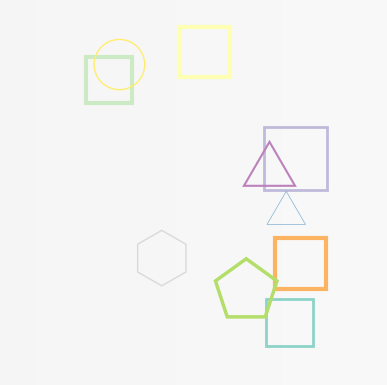[{"shape": "square", "thickness": 2, "radius": 0.3, "center": [0.748, 0.162]}, {"shape": "square", "thickness": 3, "radius": 0.32, "center": [0.528, 0.866]}, {"shape": "square", "thickness": 2, "radius": 0.41, "center": [0.764, 0.588]}, {"shape": "triangle", "thickness": 0.5, "radius": 0.29, "center": [0.739, 0.446]}, {"shape": "square", "thickness": 3, "radius": 0.33, "center": [0.775, 0.314]}, {"shape": "pentagon", "thickness": 2.5, "radius": 0.42, "center": [0.635, 0.244]}, {"shape": "hexagon", "thickness": 1, "radius": 0.36, "center": [0.418, 0.33]}, {"shape": "triangle", "thickness": 1.5, "radius": 0.38, "center": [0.695, 0.555]}, {"shape": "square", "thickness": 3, "radius": 0.3, "center": [0.28, 0.793]}, {"shape": "circle", "thickness": 1, "radius": 0.33, "center": [0.308, 0.832]}]